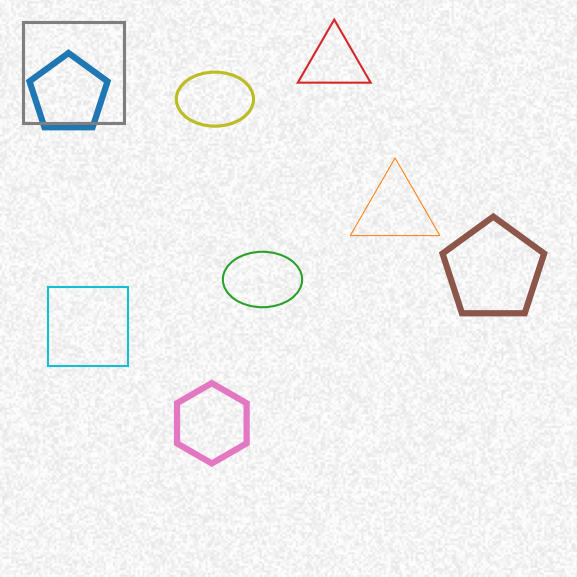[{"shape": "pentagon", "thickness": 3, "radius": 0.36, "center": [0.119, 0.836]}, {"shape": "triangle", "thickness": 0.5, "radius": 0.45, "center": [0.684, 0.636]}, {"shape": "oval", "thickness": 1, "radius": 0.34, "center": [0.455, 0.515]}, {"shape": "triangle", "thickness": 1, "radius": 0.36, "center": [0.579, 0.892]}, {"shape": "pentagon", "thickness": 3, "radius": 0.46, "center": [0.854, 0.532]}, {"shape": "hexagon", "thickness": 3, "radius": 0.35, "center": [0.367, 0.266]}, {"shape": "square", "thickness": 1.5, "radius": 0.44, "center": [0.127, 0.874]}, {"shape": "oval", "thickness": 1.5, "radius": 0.33, "center": [0.372, 0.827]}, {"shape": "square", "thickness": 1, "radius": 0.34, "center": [0.152, 0.433]}]